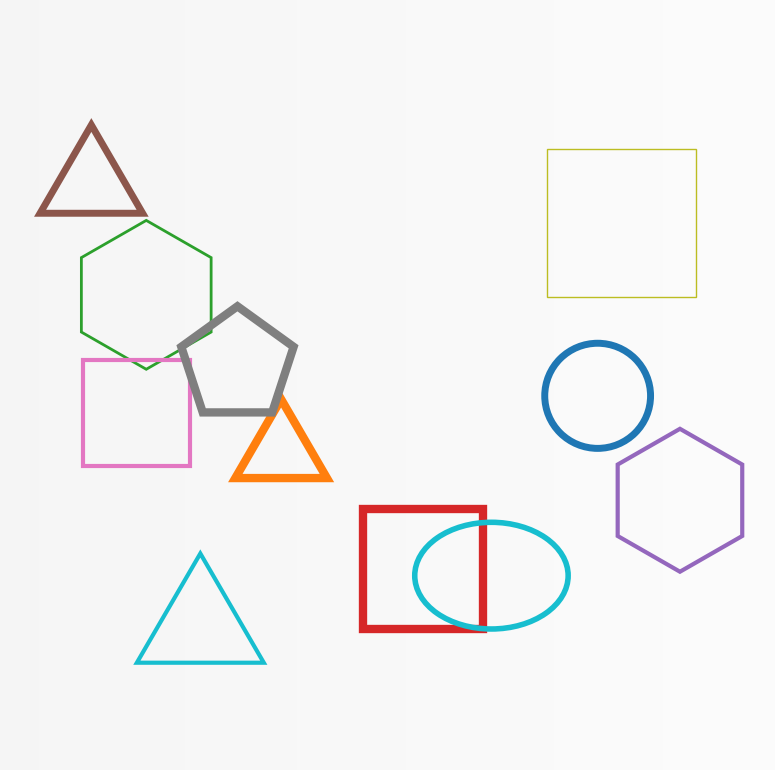[{"shape": "circle", "thickness": 2.5, "radius": 0.34, "center": [0.771, 0.486]}, {"shape": "triangle", "thickness": 3, "radius": 0.34, "center": [0.363, 0.413]}, {"shape": "hexagon", "thickness": 1, "radius": 0.48, "center": [0.189, 0.617]}, {"shape": "square", "thickness": 3, "radius": 0.39, "center": [0.546, 0.261]}, {"shape": "hexagon", "thickness": 1.5, "radius": 0.46, "center": [0.877, 0.35]}, {"shape": "triangle", "thickness": 2.5, "radius": 0.38, "center": [0.118, 0.761]}, {"shape": "square", "thickness": 1.5, "radius": 0.34, "center": [0.176, 0.464]}, {"shape": "pentagon", "thickness": 3, "radius": 0.38, "center": [0.306, 0.526]}, {"shape": "square", "thickness": 0.5, "radius": 0.48, "center": [0.802, 0.711]}, {"shape": "triangle", "thickness": 1.5, "radius": 0.47, "center": [0.258, 0.187]}, {"shape": "oval", "thickness": 2, "radius": 0.49, "center": [0.634, 0.252]}]